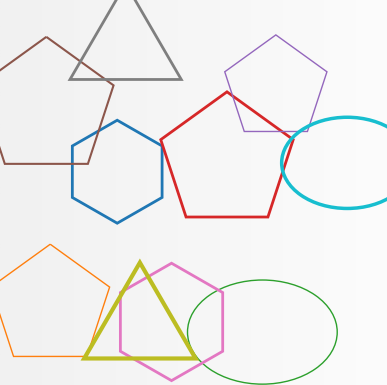[{"shape": "hexagon", "thickness": 2, "radius": 0.67, "center": [0.302, 0.554]}, {"shape": "pentagon", "thickness": 1, "radius": 0.81, "center": [0.13, 0.205]}, {"shape": "oval", "thickness": 1, "radius": 0.97, "center": [0.677, 0.137]}, {"shape": "pentagon", "thickness": 2, "radius": 0.9, "center": [0.586, 0.582]}, {"shape": "pentagon", "thickness": 1, "radius": 0.69, "center": [0.712, 0.771]}, {"shape": "pentagon", "thickness": 1.5, "radius": 0.91, "center": [0.12, 0.722]}, {"shape": "hexagon", "thickness": 2, "radius": 0.76, "center": [0.443, 0.164]}, {"shape": "triangle", "thickness": 2, "radius": 0.83, "center": [0.324, 0.876]}, {"shape": "triangle", "thickness": 3, "radius": 0.83, "center": [0.361, 0.152]}, {"shape": "oval", "thickness": 2.5, "radius": 0.85, "center": [0.896, 0.577]}]